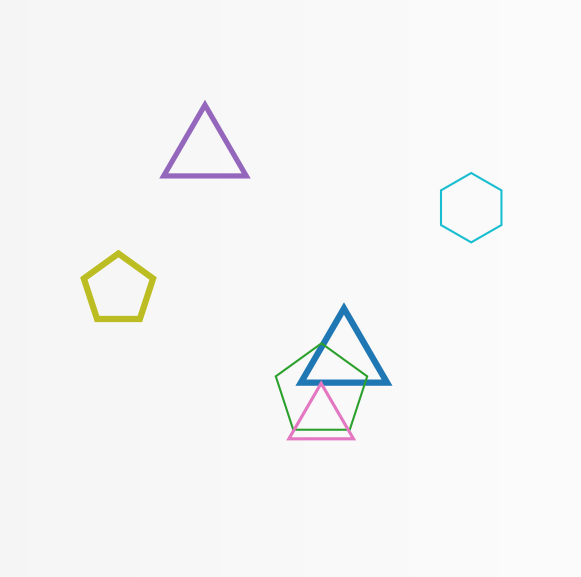[{"shape": "triangle", "thickness": 3, "radius": 0.43, "center": [0.592, 0.379]}, {"shape": "pentagon", "thickness": 1, "radius": 0.41, "center": [0.553, 0.322]}, {"shape": "triangle", "thickness": 2.5, "radius": 0.41, "center": [0.353, 0.735]}, {"shape": "triangle", "thickness": 1.5, "radius": 0.32, "center": [0.553, 0.271]}, {"shape": "pentagon", "thickness": 3, "radius": 0.31, "center": [0.204, 0.497]}, {"shape": "hexagon", "thickness": 1, "radius": 0.3, "center": [0.811, 0.639]}]